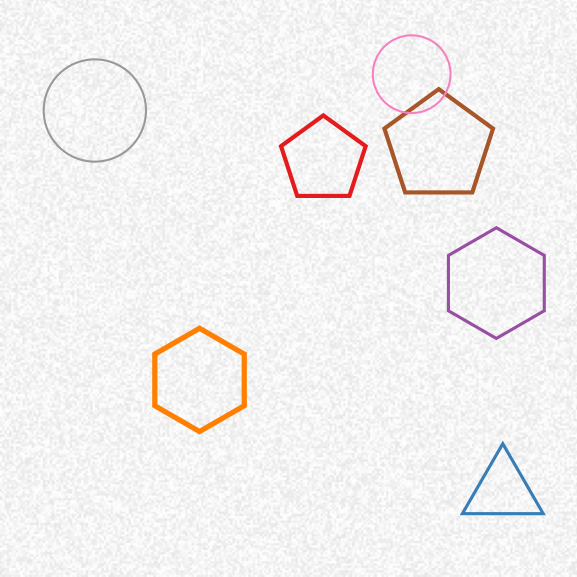[{"shape": "pentagon", "thickness": 2, "radius": 0.39, "center": [0.56, 0.722]}, {"shape": "triangle", "thickness": 1.5, "radius": 0.4, "center": [0.871, 0.15]}, {"shape": "hexagon", "thickness": 1.5, "radius": 0.48, "center": [0.859, 0.509]}, {"shape": "hexagon", "thickness": 2.5, "radius": 0.45, "center": [0.345, 0.341]}, {"shape": "pentagon", "thickness": 2, "radius": 0.49, "center": [0.76, 0.746]}, {"shape": "circle", "thickness": 1, "radius": 0.34, "center": [0.713, 0.871]}, {"shape": "circle", "thickness": 1, "radius": 0.44, "center": [0.164, 0.808]}]